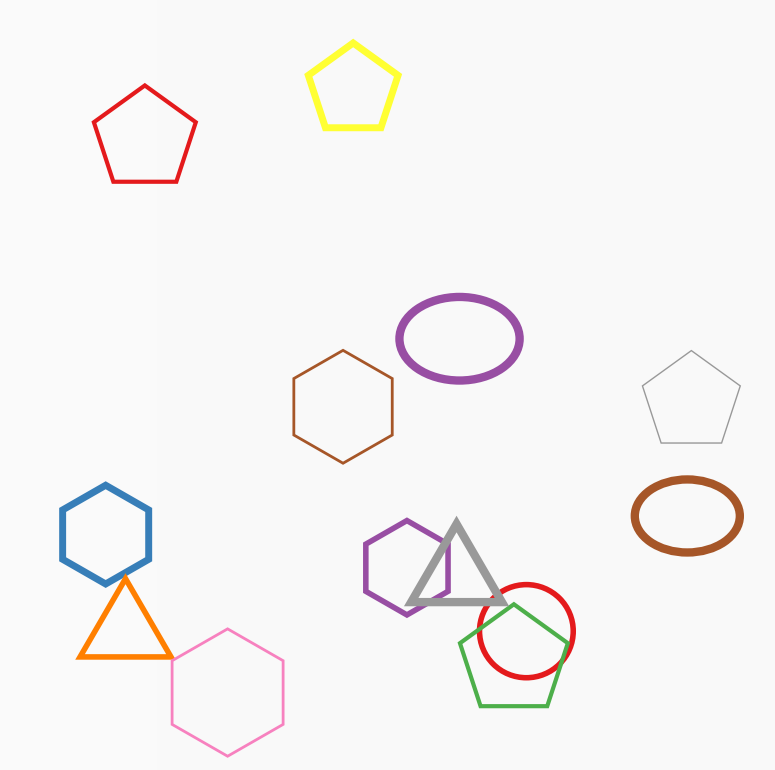[{"shape": "circle", "thickness": 2, "radius": 0.3, "center": [0.679, 0.18]}, {"shape": "pentagon", "thickness": 1.5, "radius": 0.35, "center": [0.187, 0.82]}, {"shape": "hexagon", "thickness": 2.5, "radius": 0.32, "center": [0.136, 0.306]}, {"shape": "pentagon", "thickness": 1.5, "radius": 0.37, "center": [0.663, 0.142]}, {"shape": "oval", "thickness": 3, "radius": 0.39, "center": [0.593, 0.56]}, {"shape": "hexagon", "thickness": 2, "radius": 0.31, "center": [0.525, 0.263]}, {"shape": "triangle", "thickness": 2, "radius": 0.34, "center": [0.162, 0.181]}, {"shape": "pentagon", "thickness": 2.5, "radius": 0.3, "center": [0.456, 0.883]}, {"shape": "hexagon", "thickness": 1, "radius": 0.37, "center": [0.443, 0.472]}, {"shape": "oval", "thickness": 3, "radius": 0.34, "center": [0.887, 0.33]}, {"shape": "hexagon", "thickness": 1, "radius": 0.41, "center": [0.294, 0.101]}, {"shape": "triangle", "thickness": 3, "radius": 0.34, "center": [0.589, 0.252]}, {"shape": "pentagon", "thickness": 0.5, "radius": 0.33, "center": [0.892, 0.478]}]